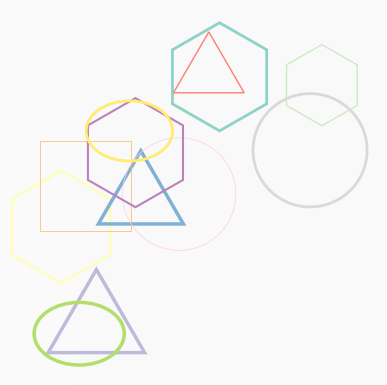[{"shape": "hexagon", "thickness": 2, "radius": 0.7, "center": [0.567, 0.8]}, {"shape": "hexagon", "thickness": 1.5, "radius": 0.73, "center": [0.158, 0.411]}, {"shape": "triangle", "thickness": 2.5, "radius": 0.72, "center": [0.249, 0.156]}, {"shape": "triangle", "thickness": 1, "radius": 0.53, "center": [0.539, 0.812]}, {"shape": "triangle", "thickness": 2.5, "radius": 0.63, "center": [0.363, 0.482]}, {"shape": "square", "thickness": 0.5, "radius": 0.59, "center": [0.22, 0.516]}, {"shape": "oval", "thickness": 2.5, "radius": 0.58, "center": [0.204, 0.133]}, {"shape": "circle", "thickness": 0.5, "radius": 0.73, "center": [0.462, 0.496]}, {"shape": "circle", "thickness": 2, "radius": 0.74, "center": [0.8, 0.61]}, {"shape": "hexagon", "thickness": 1.5, "radius": 0.71, "center": [0.35, 0.603]}, {"shape": "hexagon", "thickness": 1, "radius": 0.53, "center": [0.831, 0.779]}, {"shape": "oval", "thickness": 2, "radius": 0.56, "center": [0.334, 0.66]}]